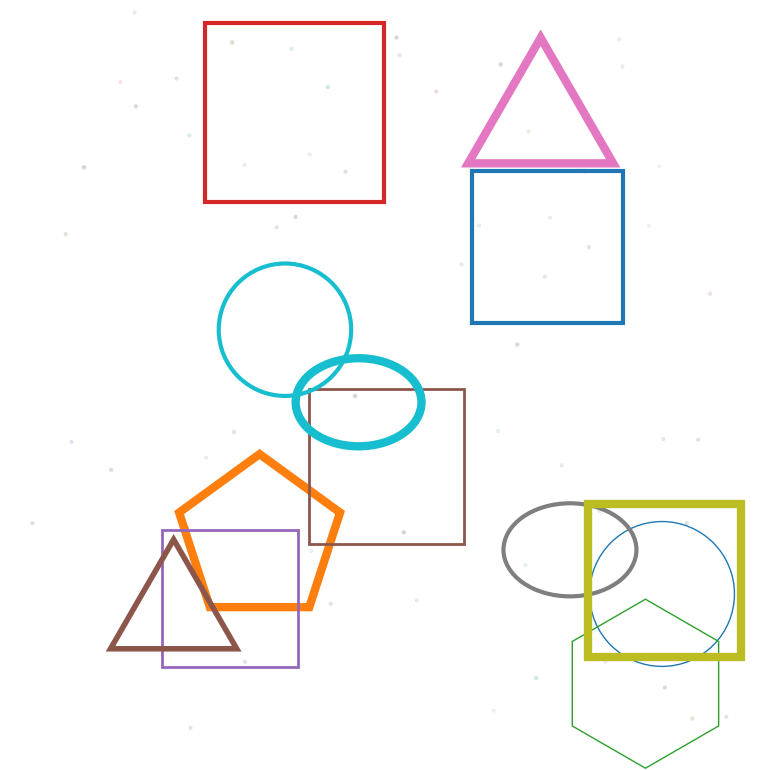[{"shape": "square", "thickness": 1.5, "radius": 0.49, "center": [0.711, 0.68]}, {"shape": "circle", "thickness": 0.5, "radius": 0.47, "center": [0.86, 0.229]}, {"shape": "pentagon", "thickness": 3, "radius": 0.55, "center": [0.337, 0.3]}, {"shape": "hexagon", "thickness": 0.5, "radius": 0.55, "center": [0.838, 0.112]}, {"shape": "square", "thickness": 1.5, "radius": 0.58, "center": [0.383, 0.854]}, {"shape": "square", "thickness": 1, "radius": 0.44, "center": [0.299, 0.223]}, {"shape": "square", "thickness": 1, "radius": 0.51, "center": [0.502, 0.394]}, {"shape": "triangle", "thickness": 2, "radius": 0.47, "center": [0.225, 0.205]}, {"shape": "triangle", "thickness": 3, "radius": 0.54, "center": [0.702, 0.842]}, {"shape": "oval", "thickness": 1.5, "radius": 0.43, "center": [0.74, 0.286]}, {"shape": "square", "thickness": 3, "radius": 0.5, "center": [0.863, 0.246]}, {"shape": "oval", "thickness": 3, "radius": 0.41, "center": [0.466, 0.478]}, {"shape": "circle", "thickness": 1.5, "radius": 0.43, "center": [0.37, 0.572]}]